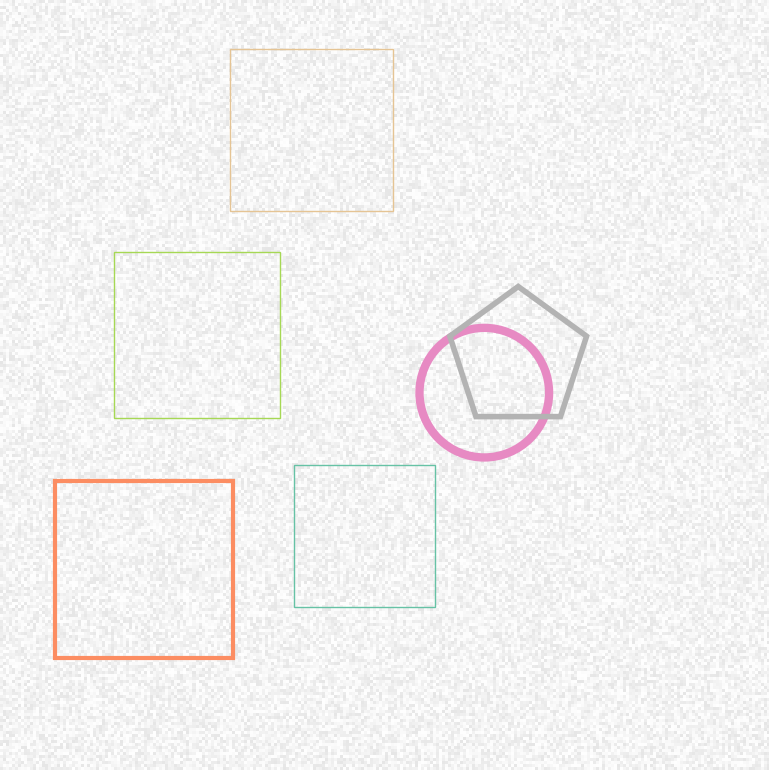[{"shape": "square", "thickness": 0.5, "radius": 0.46, "center": [0.473, 0.304]}, {"shape": "square", "thickness": 1.5, "radius": 0.57, "center": [0.187, 0.261]}, {"shape": "circle", "thickness": 3, "radius": 0.42, "center": [0.629, 0.49]}, {"shape": "square", "thickness": 0.5, "radius": 0.54, "center": [0.256, 0.565]}, {"shape": "square", "thickness": 0.5, "radius": 0.53, "center": [0.405, 0.831]}, {"shape": "pentagon", "thickness": 2, "radius": 0.47, "center": [0.673, 0.535]}]